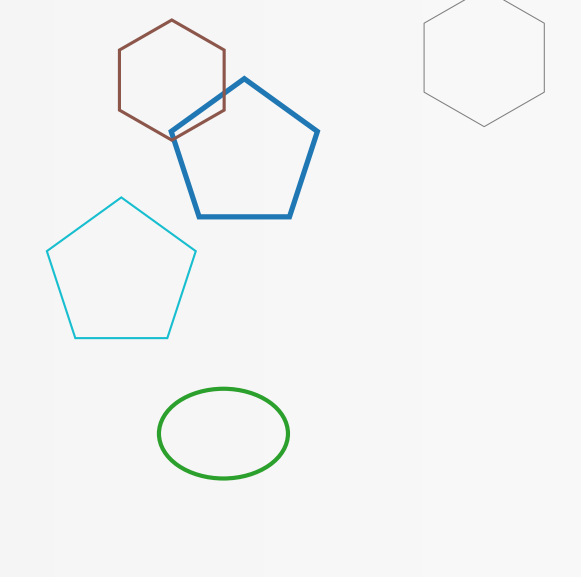[{"shape": "pentagon", "thickness": 2.5, "radius": 0.66, "center": [0.42, 0.731]}, {"shape": "oval", "thickness": 2, "radius": 0.55, "center": [0.384, 0.248]}, {"shape": "hexagon", "thickness": 1.5, "radius": 0.52, "center": [0.296, 0.86]}, {"shape": "hexagon", "thickness": 0.5, "radius": 0.6, "center": [0.833, 0.899]}, {"shape": "pentagon", "thickness": 1, "radius": 0.67, "center": [0.209, 0.523]}]